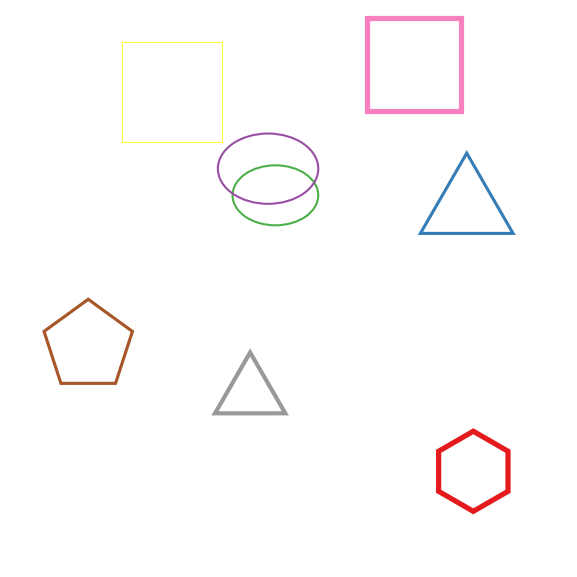[{"shape": "hexagon", "thickness": 2.5, "radius": 0.35, "center": [0.82, 0.183]}, {"shape": "triangle", "thickness": 1.5, "radius": 0.46, "center": [0.808, 0.641]}, {"shape": "oval", "thickness": 1, "radius": 0.37, "center": [0.477, 0.661]}, {"shape": "oval", "thickness": 1, "radius": 0.43, "center": [0.464, 0.707]}, {"shape": "square", "thickness": 0.5, "radius": 0.43, "center": [0.298, 0.84]}, {"shape": "pentagon", "thickness": 1.5, "radius": 0.4, "center": [0.153, 0.4]}, {"shape": "square", "thickness": 2.5, "radius": 0.4, "center": [0.717, 0.888]}, {"shape": "triangle", "thickness": 2, "radius": 0.35, "center": [0.433, 0.319]}]